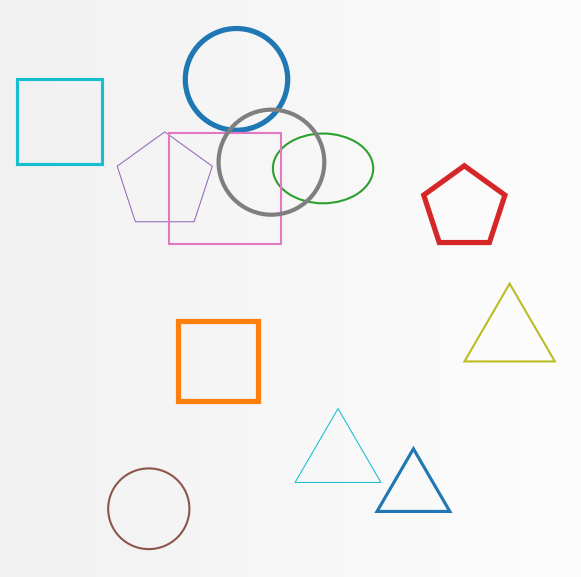[{"shape": "triangle", "thickness": 1.5, "radius": 0.36, "center": [0.711, 0.15]}, {"shape": "circle", "thickness": 2.5, "radius": 0.44, "center": [0.407, 0.862]}, {"shape": "square", "thickness": 2.5, "radius": 0.34, "center": [0.376, 0.374]}, {"shape": "oval", "thickness": 1, "radius": 0.43, "center": [0.556, 0.708]}, {"shape": "pentagon", "thickness": 2.5, "radius": 0.37, "center": [0.799, 0.639]}, {"shape": "pentagon", "thickness": 0.5, "radius": 0.43, "center": [0.283, 0.685]}, {"shape": "circle", "thickness": 1, "radius": 0.35, "center": [0.256, 0.118]}, {"shape": "square", "thickness": 1, "radius": 0.48, "center": [0.388, 0.672]}, {"shape": "circle", "thickness": 2, "radius": 0.45, "center": [0.467, 0.718]}, {"shape": "triangle", "thickness": 1, "radius": 0.45, "center": [0.877, 0.418]}, {"shape": "square", "thickness": 1.5, "radius": 0.37, "center": [0.102, 0.789]}, {"shape": "triangle", "thickness": 0.5, "radius": 0.43, "center": [0.582, 0.206]}]